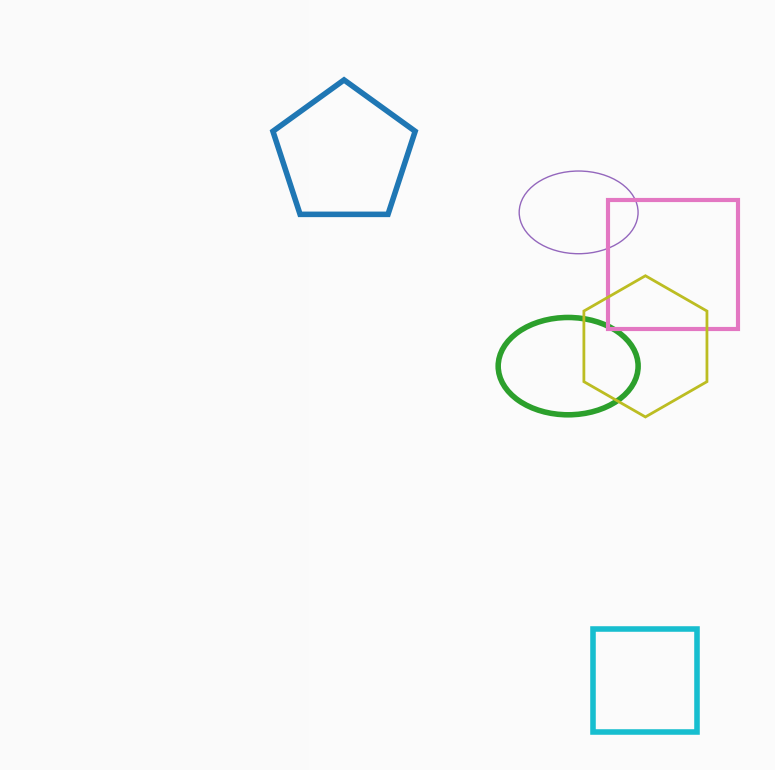[{"shape": "pentagon", "thickness": 2, "radius": 0.48, "center": [0.444, 0.8]}, {"shape": "oval", "thickness": 2, "radius": 0.45, "center": [0.733, 0.525]}, {"shape": "oval", "thickness": 0.5, "radius": 0.38, "center": [0.747, 0.724]}, {"shape": "square", "thickness": 1.5, "radius": 0.42, "center": [0.868, 0.657]}, {"shape": "hexagon", "thickness": 1, "radius": 0.46, "center": [0.833, 0.55]}, {"shape": "square", "thickness": 2, "radius": 0.34, "center": [0.833, 0.116]}]